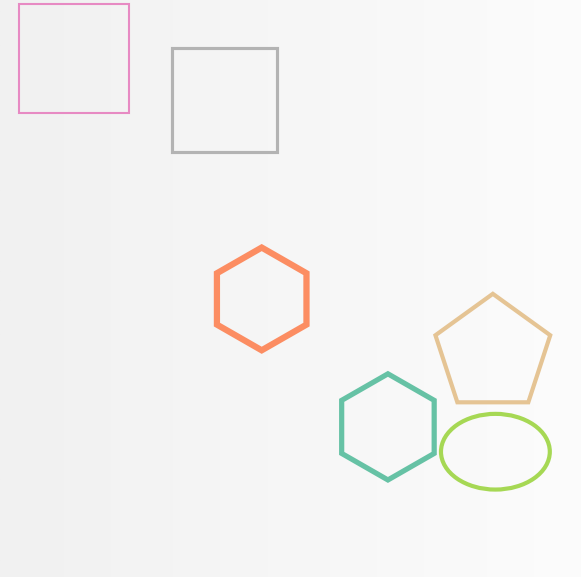[{"shape": "hexagon", "thickness": 2.5, "radius": 0.46, "center": [0.667, 0.26]}, {"shape": "hexagon", "thickness": 3, "radius": 0.44, "center": [0.45, 0.482]}, {"shape": "square", "thickness": 1, "radius": 0.47, "center": [0.127, 0.898]}, {"shape": "oval", "thickness": 2, "radius": 0.47, "center": [0.852, 0.217]}, {"shape": "pentagon", "thickness": 2, "radius": 0.52, "center": [0.848, 0.387]}, {"shape": "square", "thickness": 1.5, "radius": 0.45, "center": [0.386, 0.826]}]